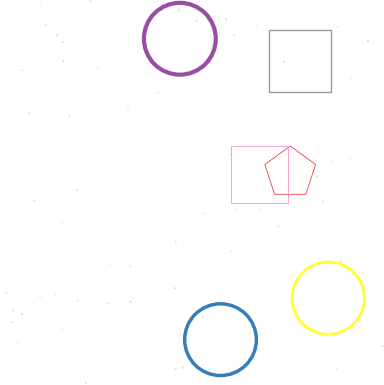[{"shape": "pentagon", "thickness": 0.5, "radius": 0.35, "center": [0.754, 0.551]}, {"shape": "circle", "thickness": 2.5, "radius": 0.47, "center": [0.573, 0.118]}, {"shape": "circle", "thickness": 3, "radius": 0.47, "center": [0.467, 0.899]}, {"shape": "circle", "thickness": 2, "radius": 0.47, "center": [0.852, 0.226]}, {"shape": "square", "thickness": 0.5, "radius": 0.37, "center": [0.673, 0.547]}, {"shape": "square", "thickness": 1, "radius": 0.4, "center": [0.779, 0.841]}]